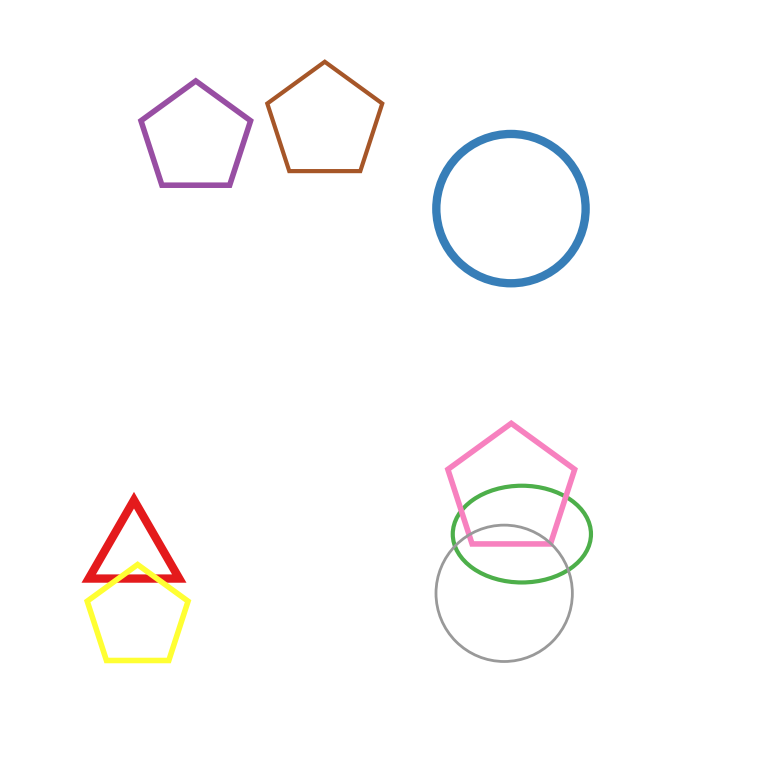[{"shape": "triangle", "thickness": 3, "radius": 0.34, "center": [0.174, 0.283]}, {"shape": "circle", "thickness": 3, "radius": 0.48, "center": [0.664, 0.729]}, {"shape": "oval", "thickness": 1.5, "radius": 0.45, "center": [0.678, 0.306]}, {"shape": "pentagon", "thickness": 2, "radius": 0.37, "center": [0.254, 0.82]}, {"shape": "pentagon", "thickness": 2, "radius": 0.34, "center": [0.179, 0.198]}, {"shape": "pentagon", "thickness": 1.5, "radius": 0.39, "center": [0.422, 0.841]}, {"shape": "pentagon", "thickness": 2, "radius": 0.43, "center": [0.664, 0.364]}, {"shape": "circle", "thickness": 1, "radius": 0.44, "center": [0.655, 0.229]}]